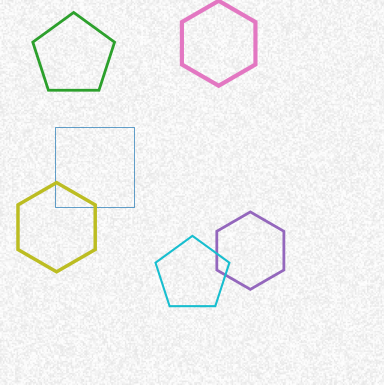[{"shape": "square", "thickness": 0.5, "radius": 0.52, "center": [0.245, 0.566]}, {"shape": "pentagon", "thickness": 2, "radius": 0.56, "center": [0.191, 0.856]}, {"shape": "hexagon", "thickness": 2, "radius": 0.5, "center": [0.65, 0.349]}, {"shape": "hexagon", "thickness": 3, "radius": 0.55, "center": [0.568, 0.888]}, {"shape": "hexagon", "thickness": 2.5, "radius": 0.58, "center": [0.147, 0.41]}, {"shape": "pentagon", "thickness": 1.5, "radius": 0.5, "center": [0.5, 0.286]}]